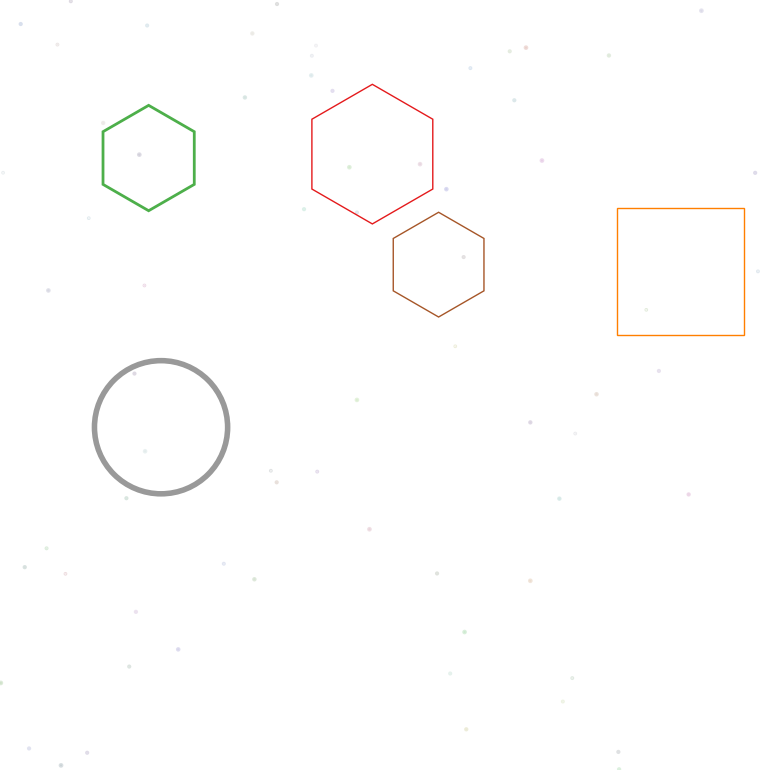[{"shape": "hexagon", "thickness": 0.5, "radius": 0.45, "center": [0.484, 0.8]}, {"shape": "hexagon", "thickness": 1, "radius": 0.34, "center": [0.193, 0.795]}, {"shape": "square", "thickness": 0.5, "radius": 0.41, "center": [0.884, 0.648]}, {"shape": "hexagon", "thickness": 0.5, "radius": 0.34, "center": [0.57, 0.656]}, {"shape": "circle", "thickness": 2, "radius": 0.43, "center": [0.209, 0.445]}]